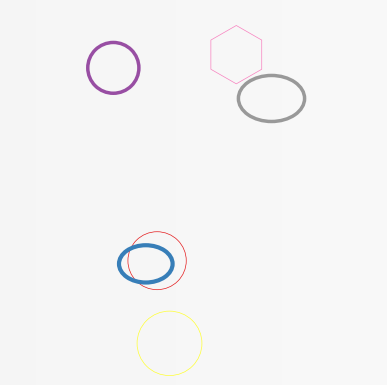[{"shape": "circle", "thickness": 0.5, "radius": 0.38, "center": [0.405, 0.323]}, {"shape": "oval", "thickness": 3, "radius": 0.35, "center": [0.376, 0.315]}, {"shape": "circle", "thickness": 2.5, "radius": 0.33, "center": [0.292, 0.824]}, {"shape": "circle", "thickness": 0.5, "radius": 0.42, "center": [0.437, 0.108]}, {"shape": "hexagon", "thickness": 0.5, "radius": 0.38, "center": [0.61, 0.858]}, {"shape": "oval", "thickness": 2.5, "radius": 0.43, "center": [0.701, 0.744]}]